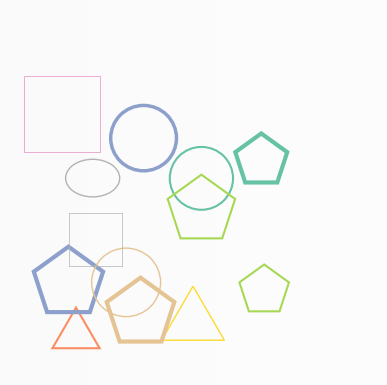[{"shape": "pentagon", "thickness": 3, "radius": 0.35, "center": [0.674, 0.583]}, {"shape": "circle", "thickness": 1.5, "radius": 0.41, "center": [0.52, 0.537]}, {"shape": "triangle", "thickness": 1.5, "radius": 0.35, "center": [0.196, 0.131]}, {"shape": "circle", "thickness": 2.5, "radius": 0.42, "center": [0.371, 0.641]}, {"shape": "pentagon", "thickness": 3, "radius": 0.47, "center": [0.177, 0.265]}, {"shape": "square", "thickness": 0.5, "radius": 0.49, "center": [0.16, 0.704]}, {"shape": "pentagon", "thickness": 1.5, "radius": 0.34, "center": [0.682, 0.246]}, {"shape": "pentagon", "thickness": 1.5, "radius": 0.46, "center": [0.52, 0.455]}, {"shape": "triangle", "thickness": 1, "radius": 0.47, "center": [0.498, 0.163]}, {"shape": "pentagon", "thickness": 3, "radius": 0.46, "center": [0.363, 0.187]}, {"shape": "circle", "thickness": 1, "radius": 0.44, "center": [0.325, 0.267]}, {"shape": "square", "thickness": 0.5, "radius": 0.35, "center": [0.246, 0.378]}, {"shape": "oval", "thickness": 1, "radius": 0.35, "center": [0.239, 0.537]}]